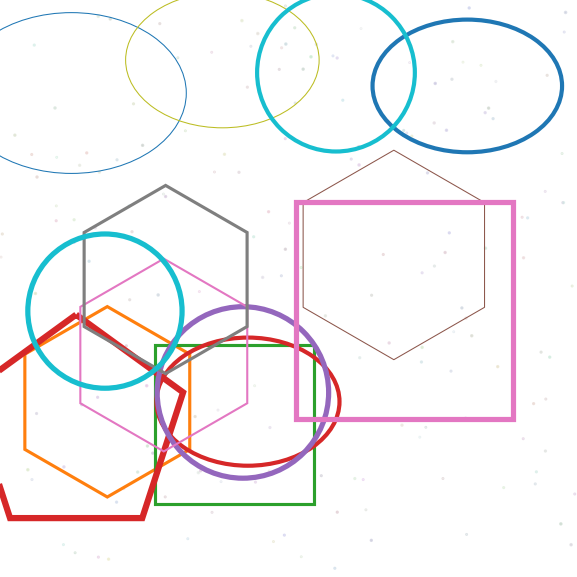[{"shape": "oval", "thickness": 2, "radius": 0.82, "center": [0.809, 0.85]}, {"shape": "oval", "thickness": 0.5, "radius": 0.99, "center": [0.124, 0.838]}, {"shape": "hexagon", "thickness": 1.5, "radius": 0.82, "center": [0.186, 0.303]}, {"shape": "square", "thickness": 1.5, "radius": 0.69, "center": [0.407, 0.264]}, {"shape": "oval", "thickness": 2, "radius": 0.79, "center": [0.429, 0.304]}, {"shape": "pentagon", "thickness": 3, "radius": 0.97, "center": [0.132, 0.26]}, {"shape": "circle", "thickness": 2.5, "radius": 0.74, "center": [0.421, 0.32]}, {"shape": "hexagon", "thickness": 0.5, "radius": 0.91, "center": [0.682, 0.558]}, {"shape": "square", "thickness": 2.5, "radius": 0.94, "center": [0.701, 0.461]}, {"shape": "hexagon", "thickness": 1, "radius": 0.83, "center": [0.284, 0.384]}, {"shape": "hexagon", "thickness": 1.5, "radius": 0.81, "center": [0.287, 0.515]}, {"shape": "oval", "thickness": 0.5, "radius": 0.84, "center": [0.385, 0.895]}, {"shape": "circle", "thickness": 2.5, "radius": 0.67, "center": [0.182, 0.46]}, {"shape": "circle", "thickness": 2, "radius": 0.68, "center": [0.582, 0.873]}]